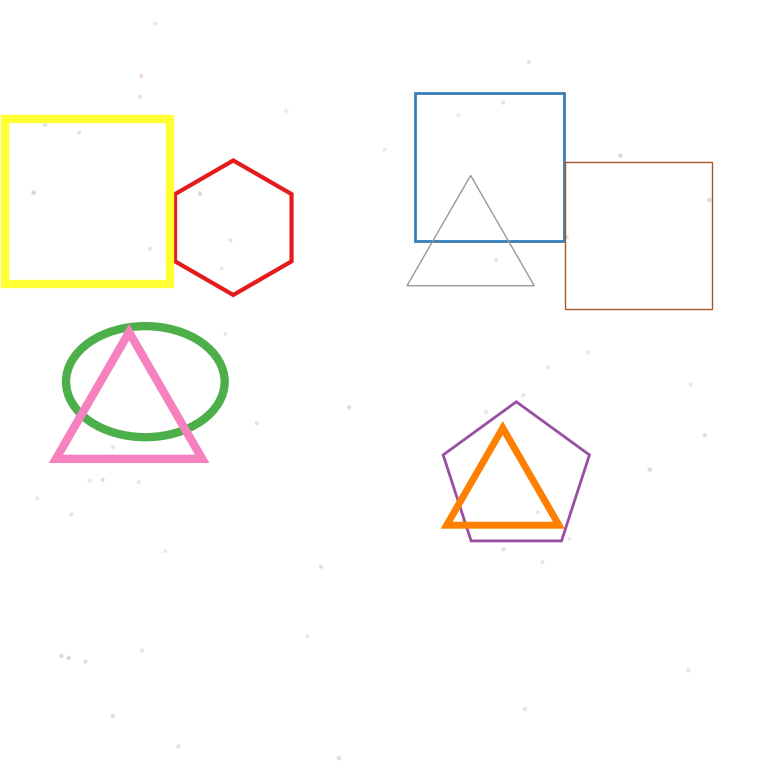[{"shape": "hexagon", "thickness": 1.5, "radius": 0.44, "center": [0.303, 0.704]}, {"shape": "square", "thickness": 1, "radius": 0.48, "center": [0.635, 0.783]}, {"shape": "oval", "thickness": 3, "radius": 0.52, "center": [0.189, 0.504]}, {"shape": "pentagon", "thickness": 1, "radius": 0.5, "center": [0.671, 0.378]}, {"shape": "triangle", "thickness": 2.5, "radius": 0.42, "center": [0.653, 0.36]}, {"shape": "square", "thickness": 3, "radius": 0.54, "center": [0.114, 0.738]}, {"shape": "square", "thickness": 0.5, "radius": 0.48, "center": [0.829, 0.694]}, {"shape": "triangle", "thickness": 3, "radius": 0.55, "center": [0.168, 0.459]}, {"shape": "triangle", "thickness": 0.5, "radius": 0.48, "center": [0.611, 0.677]}]